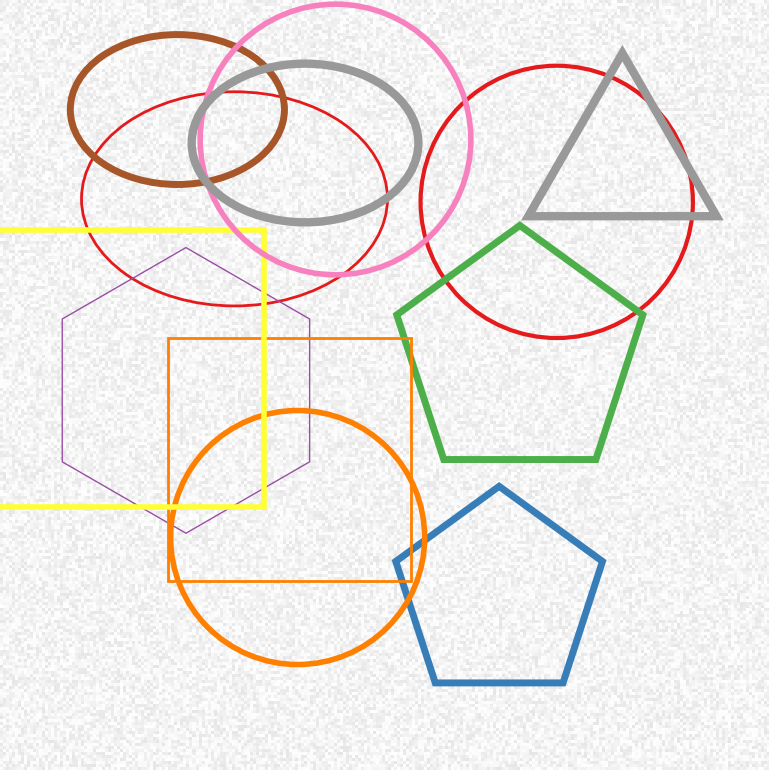[{"shape": "oval", "thickness": 1, "radius": 0.99, "center": [0.305, 0.742]}, {"shape": "circle", "thickness": 1.5, "radius": 0.88, "center": [0.723, 0.738]}, {"shape": "pentagon", "thickness": 2.5, "radius": 0.71, "center": [0.648, 0.227]}, {"shape": "pentagon", "thickness": 2.5, "radius": 0.84, "center": [0.675, 0.539]}, {"shape": "hexagon", "thickness": 0.5, "radius": 0.93, "center": [0.241, 0.493]}, {"shape": "circle", "thickness": 2, "radius": 0.82, "center": [0.387, 0.302]}, {"shape": "square", "thickness": 1, "radius": 0.79, "center": [0.376, 0.404]}, {"shape": "square", "thickness": 2, "radius": 0.9, "center": [0.163, 0.521]}, {"shape": "oval", "thickness": 2.5, "radius": 0.7, "center": [0.23, 0.858]}, {"shape": "circle", "thickness": 2, "radius": 0.88, "center": [0.436, 0.819]}, {"shape": "oval", "thickness": 3, "radius": 0.74, "center": [0.396, 0.814]}, {"shape": "triangle", "thickness": 3, "radius": 0.71, "center": [0.808, 0.79]}]